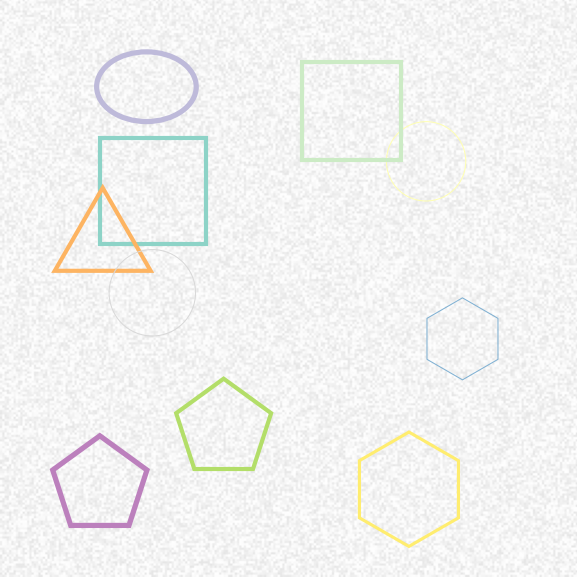[{"shape": "square", "thickness": 2, "radius": 0.46, "center": [0.264, 0.668]}, {"shape": "circle", "thickness": 0.5, "radius": 0.34, "center": [0.738, 0.72]}, {"shape": "oval", "thickness": 2.5, "radius": 0.43, "center": [0.254, 0.849]}, {"shape": "hexagon", "thickness": 0.5, "radius": 0.35, "center": [0.801, 0.412]}, {"shape": "triangle", "thickness": 2, "radius": 0.48, "center": [0.178, 0.578]}, {"shape": "pentagon", "thickness": 2, "radius": 0.43, "center": [0.387, 0.257]}, {"shape": "circle", "thickness": 0.5, "radius": 0.37, "center": [0.264, 0.492]}, {"shape": "pentagon", "thickness": 2.5, "radius": 0.43, "center": [0.173, 0.159]}, {"shape": "square", "thickness": 2, "radius": 0.43, "center": [0.608, 0.807]}, {"shape": "hexagon", "thickness": 1.5, "radius": 0.5, "center": [0.708, 0.152]}]